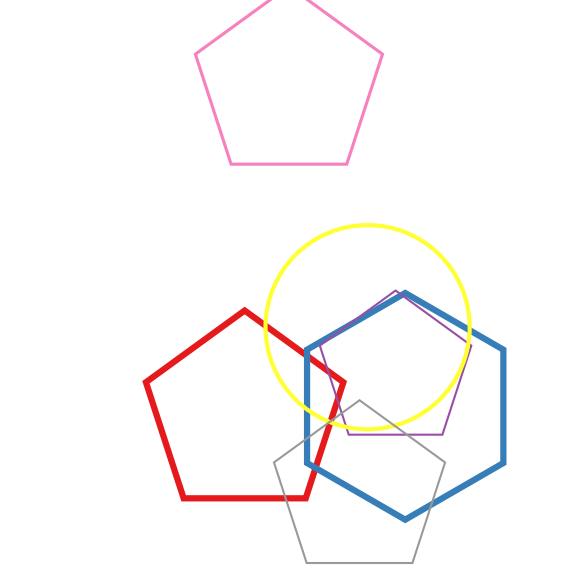[{"shape": "pentagon", "thickness": 3, "radius": 0.9, "center": [0.424, 0.282]}, {"shape": "hexagon", "thickness": 3, "radius": 0.98, "center": [0.702, 0.295]}, {"shape": "pentagon", "thickness": 1, "radius": 0.69, "center": [0.685, 0.358]}, {"shape": "circle", "thickness": 2, "radius": 0.88, "center": [0.637, 0.433]}, {"shape": "pentagon", "thickness": 1.5, "radius": 0.85, "center": [0.5, 0.853]}, {"shape": "pentagon", "thickness": 1, "radius": 0.78, "center": [0.623, 0.15]}]